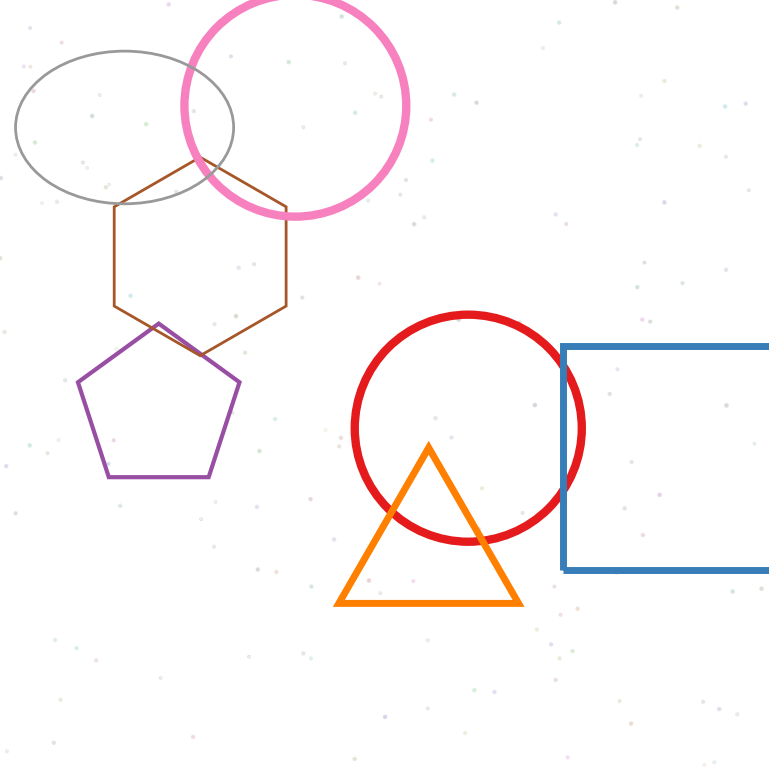[{"shape": "circle", "thickness": 3, "radius": 0.74, "center": [0.608, 0.444]}, {"shape": "square", "thickness": 2.5, "radius": 0.73, "center": [0.877, 0.405]}, {"shape": "pentagon", "thickness": 1.5, "radius": 0.55, "center": [0.206, 0.469]}, {"shape": "triangle", "thickness": 2.5, "radius": 0.67, "center": [0.557, 0.284]}, {"shape": "hexagon", "thickness": 1, "radius": 0.64, "center": [0.26, 0.667]}, {"shape": "circle", "thickness": 3, "radius": 0.72, "center": [0.384, 0.863]}, {"shape": "oval", "thickness": 1, "radius": 0.71, "center": [0.162, 0.834]}]